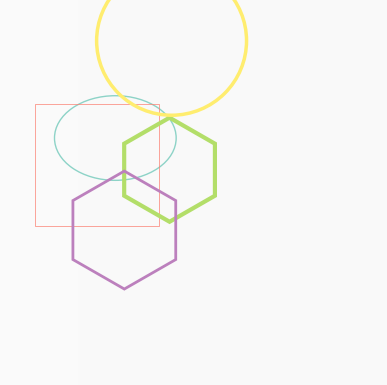[{"shape": "oval", "thickness": 1, "radius": 0.78, "center": [0.298, 0.641]}, {"shape": "square", "thickness": 0.5, "radius": 0.8, "center": [0.251, 0.571]}, {"shape": "hexagon", "thickness": 3, "radius": 0.68, "center": [0.438, 0.559]}, {"shape": "hexagon", "thickness": 2, "radius": 0.77, "center": [0.321, 0.402]}, {"shape": "circle", "thickness": 2.5, "radius": 0.97, "center": [0.443, 0.894]}]